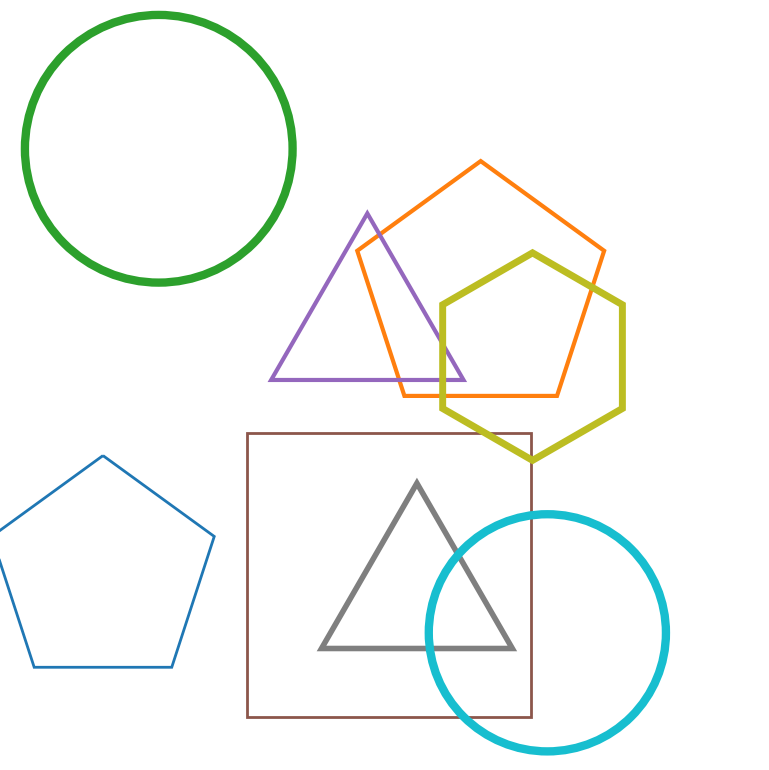[{"shape": "pentagon", "thickness": 1, "radius": 0.76, "center": [0.134, 0.256]}, {"shape": "pentagon", "thickness": 1.5, "radius": 0.84, "center": [0.624, 0.622]}, {"shape": "circle", "thickness": 3, "radius": 0.87, "center": [0.206, 0.807]}, {"shape": "triangle", "thickness": 1.5, "radius": 0.72, "center": [0.477, 0.579]}, {"shape": "square", "thickness": 1, "radius": 0.92, "center": [0.505, 0.253]}, {"shape": "triangle", "thickness": 2, "radius": 0.72, "center": [0.541, 0.229]}, {"shape": "hexagon", "thickness": 2.5, "radius": 0.67, "center": [0.692, 0.537]}, {"shape": "circle", "thickness": 3, "radius": 0.77, "center": [0.711, 0.178]}]